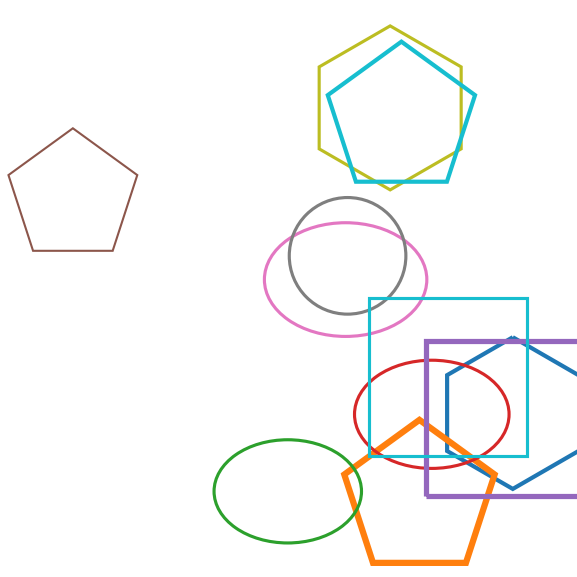[{"shape": "hexagon", "thickness": 2, "radius": 0.66, "center": [0.888, 0.284]}, {"shape": "pentagon", "thickness": 3, "radius": 0.68, "center": [0.726, 0.135]}, {"shape": "oval", "thickness": 1.5, "radius": 0.64, "center": [0.498, 0.148]}, {"shape": "oval", "thickness": 1.5, "radius": 0.67, "center": [0.748, 0.282]}, {"shape": "square", "thickness": 2.5, "radius": 0.67, "center": [0.872, 0.274]}, {"shape": "pentagon", "thickness": 1, "radius": 0.59, "center": [0.126, 0.66]}, {"shape": "oval", "thickness": 1.5, "radius": 0.7, "center": [0.598, 0.515]}, {"shape": "circle", "thickness": 1.5, "radius": 0.5, "center": [0.602, 0.556]}, {"shape": "hexagon", "thickness": 1.5, "radius": 0.71, "center": [0.676, 0.812]}, {"shape": "pentagon", "thickness": 2, "radius": 0.67, "center": [0.695, 0.793]}, {"shape": "square", "thickness": 1.5, "radius": 0.68, "center": [0.776, 0.346]}]